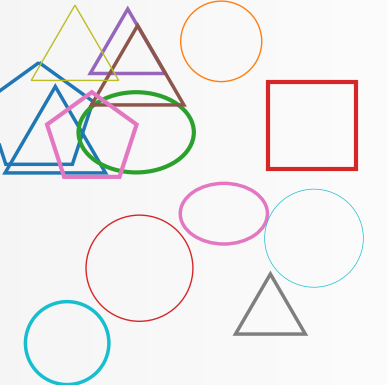[{"shape": "pentagon", "thickness": 2.5, "radius": 0.73, "center": [0.101, 0.691]}, {"shape": "triangle", "thickness": 2.5, "radius": 0.75, "center": [0.143, 0.626]}, {"shape": "circle", "thickness": 1, "radius": 0.52, "center": [0.571, 0.893]}, {"shape": "oval", "thickness": 3, "radius": 0.74, "center": [0.351, 0.656]}, {"shape": "square", "thickness": 3, "radius": 0.57, "center": [0.805, 0.674]}, {"shape": "circle", "thickness": 1, "radius": 0.69, "center": [0.36, 0.303]}, {"shape": "triangle", "thickness": 2.5, "radius": 0.56, "center": [0.33, 0.865]}, {"shape": "triangle", "thickness": 2.5, "radius": 0.69, "center": [0.355, 0.796]}, {"shape": "oval", "thickness": 2.5, "radius": 0.56, "center": [0.578, 0.445]}, {"shape": "pentagon", "thickness": 3, "radius": 0.61, "center": [0.237, 0.639]}, {"shape": "triangle", "thickness": 2.5, "radius": 0.52, "center": [0.698, 0.184]}, {"shape": "triangle", "thickness": 1, "radius": 0.65, "center": [0.193, 0.856]}, {"shape": "circle", "thickness": 0.5, "radius": 0.64, "center": [0.81, 0.381]}, {"shape": "circle", "thickness": 2.5, "radius": 0.54, "center": [0.173, 0.109]}]